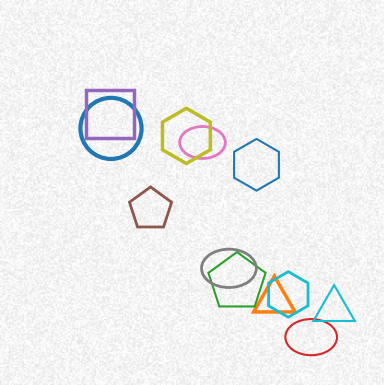[{"shape": "circle", "thickness": 3, "radius": 0.4, "center": [0.288, 0.666]}, {"shape": "hexagon", "thickness": 1.5, "radius": 0.34, "center": [0.666, 0.572]}, {"shape": "triangle", "thickness": 2.5, "radius": 0.31, "center": [0.713, 0.221]}, {"shape": "pentagon", "thickness": 1.5, "radius": 0.39, "center": [0.616, 0.267]}, {"shape": "oval", "thickness": 1.5, "radius": 0.34, "center": [0.808, 0.124]}, {"shape": "square", "thickness": 2.5, "radius": 0.31, "center": [0.285, 0.705]}, {"shape": "pentagon", "thickness": 2, "radius": 0.29, "center": [0.391, 0.457]}, {"shape": "oval", "thickness": 2, "radius": 0.3, "center": [0.526, 0.63]}, {"shape": "oval", "thickness": 2, "radius": 0.36, "center": [0.595, 0.303]}, {"shape": "hexagon", "thickness": 2.5, "radius": 0.36, "center": [0.484, 0.647]}, {"shape": "hexagon", "thickness": 2, "radius": 0.3, "center": [0.749, 0.235]}, {"shape": "triangle", "thickness": 1.5, "radius": 0.31, "center": [0.868, 0.197]}]